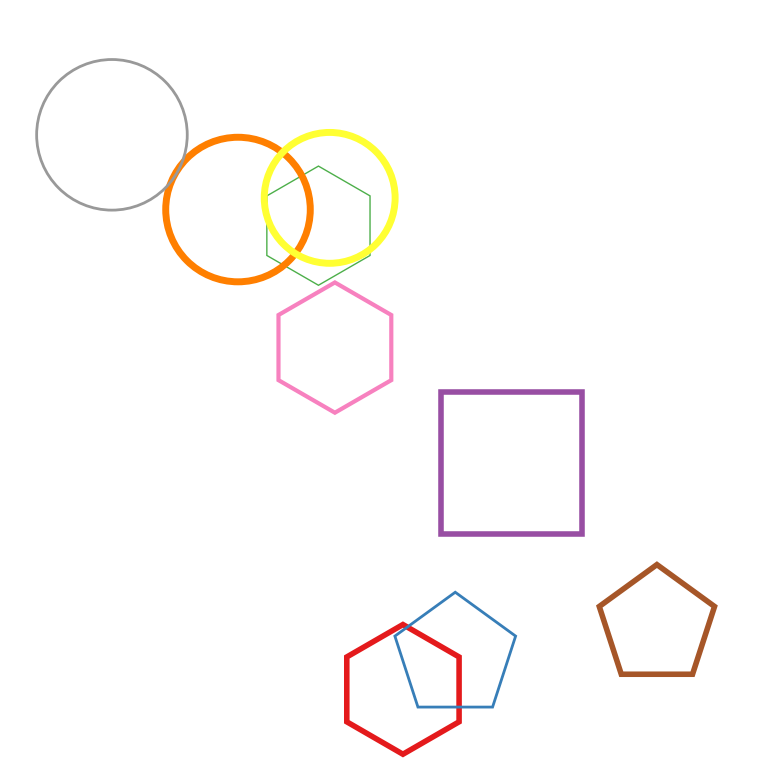[{"shape": "hexagon", "thickness": 2, "radius": 0.42, "center": [0.523, 0.105]}, {"shape": "pentagon", "thickness": 1, "radius": 0.41, "center": [0.591, 0.148]}, {"shape": "hexagon", "thickness": 0.5, "radius": 0.39, "center": [0.414, 0.707]}, {"shape": "square", "thickness": 2, "radius": 0.46, "center": [0.664, 0.399]}, {"shape": "circle", "thickness": 2.5, "radius": 0.47, "center": [0.309, 0.728]}, {"shape": "circle", "thickness": 2.5, "radius": 0.42, "center": [0.428, 0.743]}, {"shape": "pentagon", "thickness": 2, "radius": 0.39, "center": [0.853, 0.188]}, {"shape": "hexagon", "thickness": 1.5, "radius": 0.42, "center": [0.435, 0.549]}, {"shape": "circle", "thickness": 1, "radius": 0.49, "center": [0.145, 0.825]}]